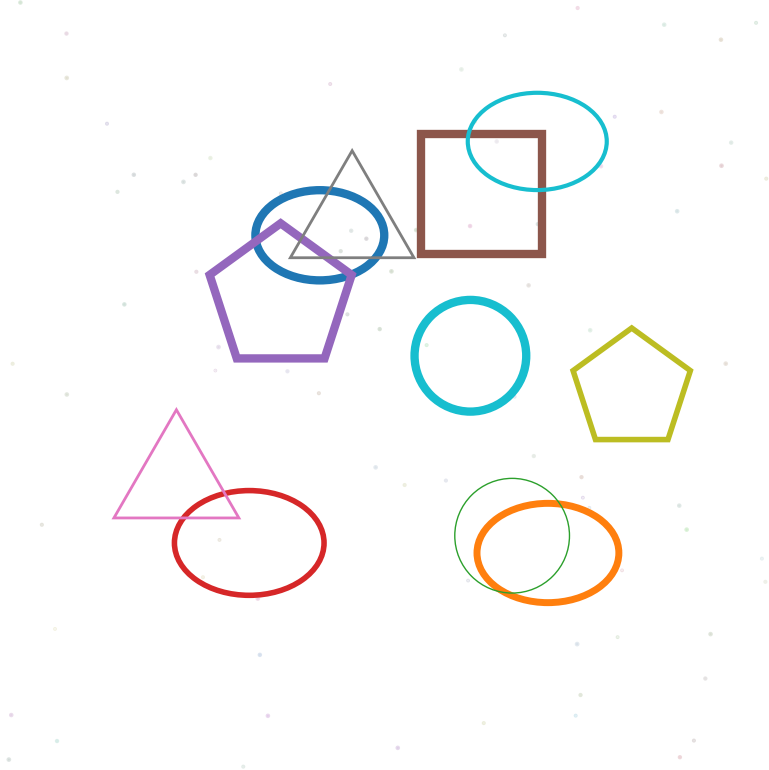[{"shape": "oval", "thickness": 3, "radius": 0.42, "center": [0.415, 0.694]}, {"shape": "oval", "thickness": 2.5, "radius": 0.46, "center": [0.712, 0.282]}, {"shape": "circle", "thickness": 0.5, "radius": 0.37, "center": [0.665, 0.304]}, {"shape": "oval", "thickness": 2, "radius": 0.49, "center": [0.324, 0.295]}, {"shape": "pentagon", "thickness": 3, "radius": 0.48, "center": [0.364, 0.613]}, {"shape": "square", "thickness": 3, "radius": 0.39, "center": [0.625, 0.748]}, {"shape": "triangle", "thickness": 1, "radius": 0.47, "center": [0.229, 0.374]}, {"shape": "triangle", "thickness": 1, "radius": 0.46, "center": [0.457, 0.712]}, {"shape": "pentagon", "thickness": 2, "radius": 0.4, "center": [0.82, 0.494]}, {"shape": "circle", "thickness": 3, "radius": 0.36, "center": [0.611, 0.538]}, {"shape": "oval", "thickness": 1.5, "radius": 0.45, "center": [0.698, 0.816]}]